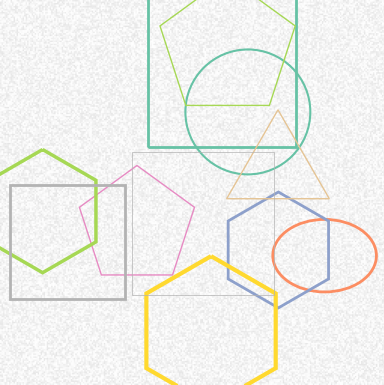[{"shape": "circle", "thickness": 1.5, "radius": 0.81, "center": [0.644, 0.709]}, {"shape": "square", "thickness": 2, "radius": 0.96, "center": [0.577, 0.811]}, {"shape": "oval", "thickness": 2, "radius": 0.67, "center": [0.843, 0.336]}, {"shape": "hexagon", "thickness": 2, "radius": 0.75, "center": [0.723, 0.351]}, {"shape": "pentagon", "thickness": 1, "radius": 0.79, "center": [0.356, 0.413]}, {"shape": "hexagon", "thickness": 2.5, "radius": 0.8, "center": [0.111, 0.452]}, {"shape": "pentagon", "thickness": 1, "radius": 0.92, "center": [0.591, 0.876]}, {"shape": "hexagon", "thickness": 3, "radius": 0.97, "center": [0.548, 0.141]}, {"shape": "triangle", "thickness": 1, "radius": 0.77, "center": [0.722, 0.561]}, {"shape": "square", "thickness": 2, "radius": 0.74, "center": [0.175, 0.373]}, {"shape": "square", "thickness": 0.5, "radius": 0.92, "center": [0.527, 0.419]}]